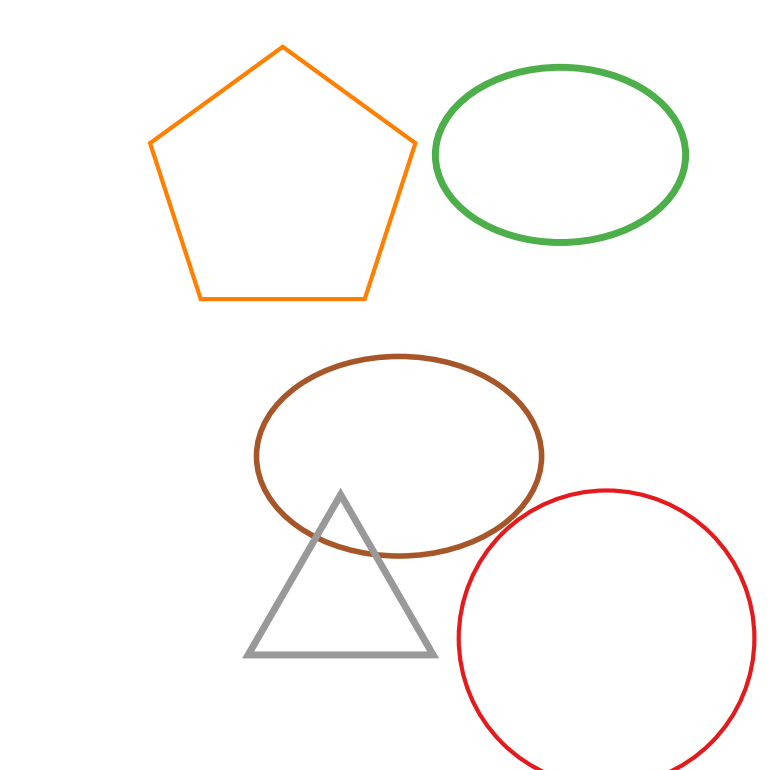[{"shape": "circle", "thickness": 1.5, "radius": 0.96, "center": [0.788, 0.171]}, {"shape": "oval", "thickness": 2.5, "radius": 0.81, "center": [0.728, 0.799]}, {"shape": "pentagon", "thickness": 1.5, "radius": 0.91, "center": [0.367, 0.758]}, {"shape": "oval", "thickness": 2, "radius": 0.93, "center": [0.518, 0.407]}, {"shape": "triangle", "thickness": 2.5, "radius": 0.69, "center": [0.442, 0.219]}]